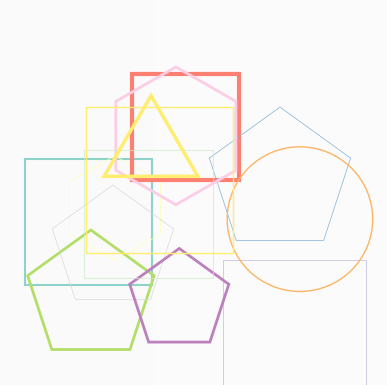[{"shape": "square", "thickness": 1.5, "radius": 0.82, "center": [0.228, 0.423]}, {"shape": "hexagon", "thickness": 0.5, "radius": 0.68, "center": [0.297, 0.46]}, {"shape": "square", "thickness": 0.5, "radius": 0.92, "center": [0.76, 0.139]}, {"shape": "square", "thickness": 3, "radius": 0.69, "center": [0.478, 0.67]}, {"shape": "pentagon", "thickness": 0.5, "radius": 0.96, "center": [0.723, 0.53]}, {"shape": "circle", "thickness": 1, "radius": 0.94, "center": [0.774, 0.431]}, {"shape": "pentagon", "thickness": 2, "radius": 0.86, "center": [0.235, 0.231]}, {"shape": "hexagon", "thickness": 2, "radius": 0.89, "center": [0.454, 0.647]}, {"shape": "pentagon", "thickness": 0.5, "radius": 0.82, "center": [0.291, 0.355]}, {"shape": "pentagon", "thickness": 2, "radius": 0.67, "center": [0.463, 0.22]}, {"shape": "square", "thickness": 0.5, "radius": 0.83, "center": [0.383, 0.443]}, {"shape": "triangle", "thickness": 2.5, "radius": 0.7, "center": [0.39, 0.612]}, {"shape": "square", "thickness": 1, "radius": 0.95, "center": [0.411, 0.532]}]